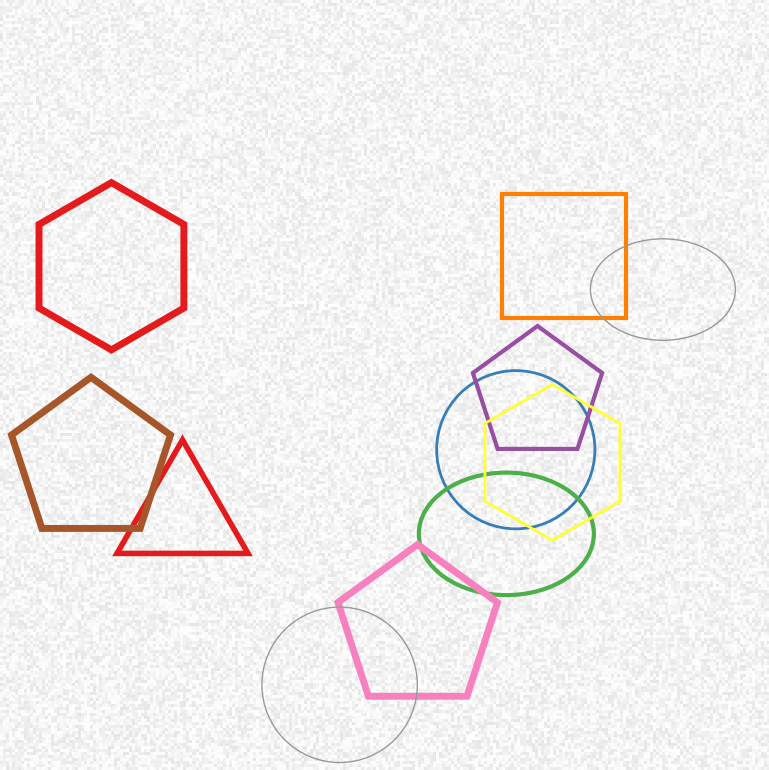[{"shape": "hexagon", "thickness": 2.5, "radius": 0.54, "center": [0.145, 0.654]}, {"shape": "triangle", "thickness": 2, "radius": 0.49, "center": [0.237, 0.33]}, {"shape": "circle", "thickness": 1, "radius": 0.51, "center": [0.67, 0.416]}, {"shape": "oval", "thickness": 1.5, "radius": 0.57, "center": [0.658, 0.307]}, {"shape": "pentagon", "thickness": 1.5, "radius": 0.44, "center": [0.698, 0.488]}, {"shape": "square", "thickness": 1.5, "radius": 0.4, "center": [0.732, 0.668]}, {"shape": "hexagon", "thickness": 1, "radius": 0.51, "center": [0.717, 0.4]}, {"shape": "pentagon", "thickness": 2.5, "radius": 0.54, "center": [0.118, 0.402]}, {"shape": "pentagon", "thickness": 2.5, "radius": 0.54, "center": [0.542, 0.184]}, {"shape": "circle", "thickness": 0.5, "radius": 0.5, "center": [0.441, 0.111]}, {"shape": "oval", "thickness": 0.5, "radius": 0.47, "center": [0.861, 0.624]}]